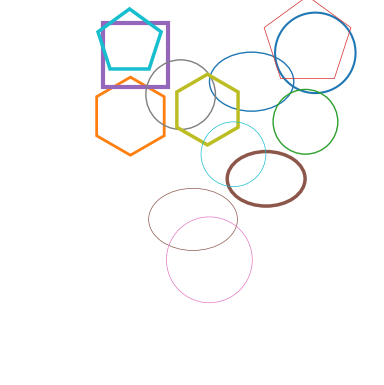[{"shape": "circle", "thickness": 1.5, "radius": 0.52, "center": [0.819, 0.863]}, {"shape": "oval", "thickness": 1, "radius": 0.55, "center": [0.654, 0.788]}, {"shape": "hexagon", "thickness": 2, "radius": 0.51, "center": [0.339, 0.698]}, {"shape": "circle", "thickness": 1, "radius": 0.42, "center": [0.793, 0.684]}, {"shape": "pentagon", "thickness": 0.5, "radius": 0.59, "center": [0.799, 0.892]}, {"shape": "square", "thickness": 3, "radius": 0.42, "center": [0.352, 0.857]}, {"shape": "oval", "thickness": 2.5, "radius": 0.51, "center": [0.691, 0.536]}, {"shape": "oval", "thickness": 0.5, "radius": 0.58, "center": [0.501, 0.43]}, {"shape": "circle", "thickness": 0.5, "radius": 0.56, "center": [0.544, 0.325]}, {"shape": "circle", "thickness": 1, "radius": 0.45, "center": [0.469, 0.754]}, {"shape": "hexagon", "thickness": 2.5, "radius": 0.46, "center": [0.539, 0.715]}, {"shape": "pentagon", "thickness": 2.5, "radius": 0.43, "center": [0.337, 0.891]}, {"shape": "circle", "thickness": 0.5, "radius": 0.42, "center": [0.606, 0.599]}]